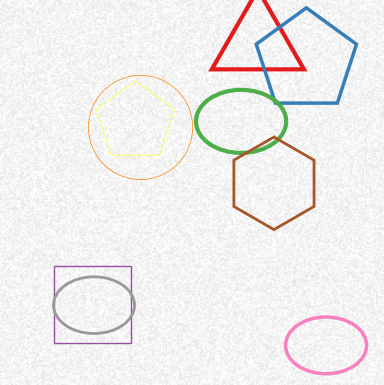[{"shape": "triangle", "thickness": 3, "radius": 0.69, "center": [0.67, 0.889]}, {"shape": "pentagon", "thickness": 2.5, "radius": 0.68, "center": [0.796, 0.843]}, {"shape": "oval", "thickness": 3, "radius": 0.59, "center": [0.626, 0.685]}, {"shape": "square", "thickness": 1, "radius": 0.5, "center": [0.241, 0.209]}, {"shape": "circle", "thickness": 0.5, "radius": 0.68, "center": [0.365, 0.669]}, {"shape": "pentagon", "thickness": 0.5, "radius": 0.53, "center": [0.352, 0.683]}, {"shape": "hexagon", "thickness": 2, "radius": 0.6, "center": [0.712, 0.524]}, {"shape": "oval", "thickness": 2.5, "radius": 0.53, "center": [0.847, 0.103]}, {"shape": "oval", "thickness": 2, "radius": 0.53, "center": [0.244, 0.207]}]